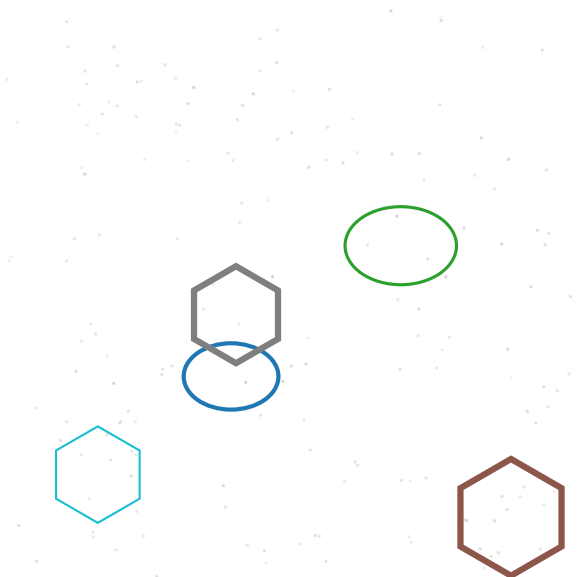[{"shape": "oval", "thickness": 2, "radius": 0.41, "center": [0.4, 0.347]}, {"shape": "oval", "thickness": 1.5, "radius": 0.48, "center": [0.694, 0.574]}, {"shape": "hexagon", "thickness": 3, "radius": 0.51, "center": [0.885, 0.103]}, {"shape": "hexagon", "thickness": 3, "radius": 0.42, "center": [0.409, 0.454]}, {"shape": "hexagon", "thickness": 1, "radius": 0.42, "center": [0.169, 0.177]}]